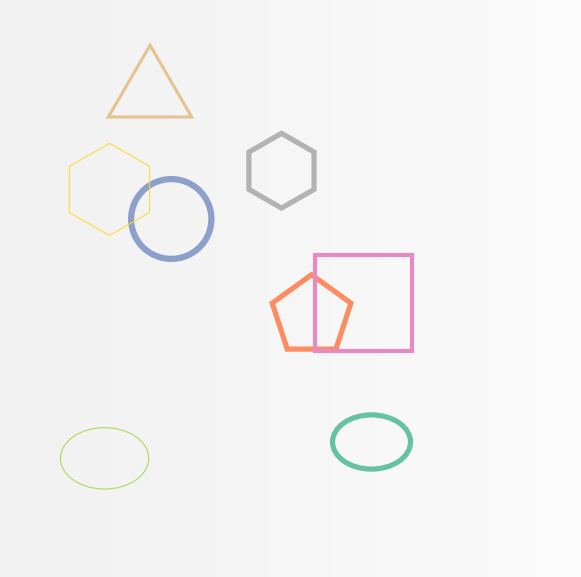[{"shape": "oval", "thickness": 2.5, "radius": 0.34, "center": [0.639, 0.234]}, {"shape": "pentagon", "thickness": 2.5, "radius": 0.36, "center": [0.536, 0.452]}, {"shape": "circle", "thickness": 3, "radius": 0.35, "center": [0.295, 0.62]}, {"shape": "square", "thickness": 2, "radius": 0.42, "center": [0.625, 0.474]}, {"shape": "oval", "thickness": 0.5, "radius": 0.38, "center": [0.18, 0.205]}, {"shape": "hexagon", "thickness": 0.5, "radius": 0.4, "center": [0.188, 0.671]}, {"shape": "triangle", "thickness": 1.5, "radius": 0.41, "center": [0.258, 0.838]}, {"shape": "hexagon", "thickness": 2.5, "radius": 0.32, "center": [0.484, 0.704]}]